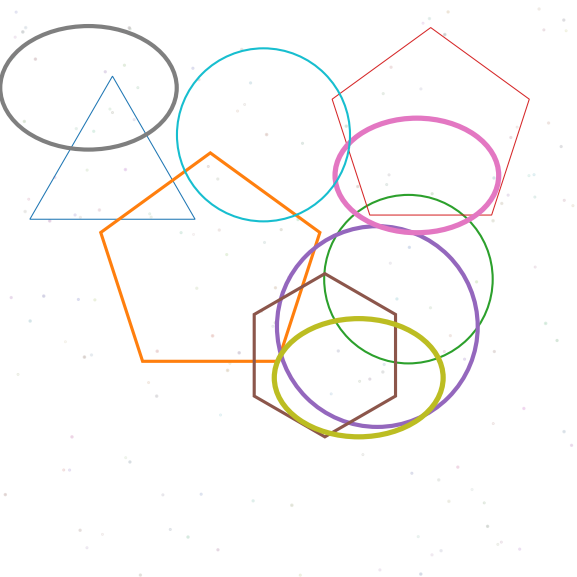[{"shape": "triangle", "thickness": 0.5, "radius": 0.83, "center": [0.195, 0.702]}, {"shape": "pentagon", "thickness": 1.5, "radius": 1.0, "center": [0.364, 0.535]}, {"shape": "circle", "thickness": 1, "radius": 0.73, "center": [0.707, 0.516]}, {"shape": "pentagon", "thickness": 0.5, "radius": 0.9, "center": [0.746, 0.772]}, {"shape": "circle", "thickness": 2, "radius": 0.87, "center": [0.653, 0.434]}, {"shape": "hexagon", "thickness": 1.5, "radius": 0.71, "center": [0.563, 0.384]}, {"shape": "oval", "thickness": 2.5, "radius": 0.71, "center": [0.722, 0.695]}, {"shape": "oval", "thickness": 2, "radius": 0.76, "center": [0.153, 0.847]}, {"shape": "oval", "thickness": 2.5, "radius": 0.73, "center": [0.621, 0.345]}, {"shape": "circle", "thickness": 1, "radius": 0.75, "center": [0.456, 0.766]}]